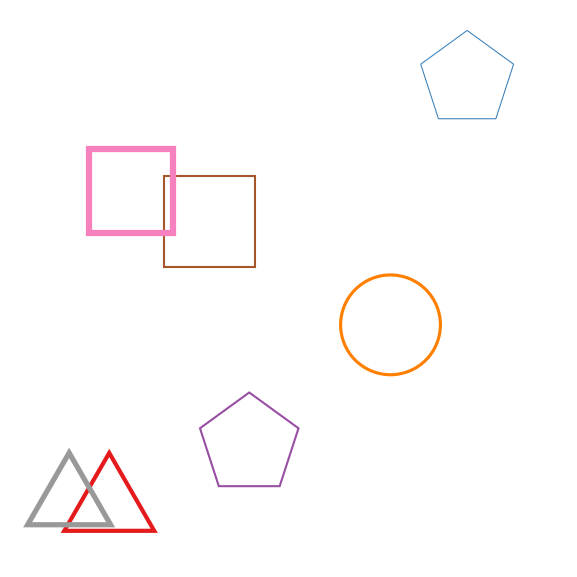[{"shape": "triangle", "thickness": 2, "radius": 0.45, "center": [0.189, 0.125]}, {"shape": "pentagon", "thickness": 0.5, "radius": 0.42, "center": [0.809, 0.862]}, {"shape": "pentagon", "thickness": 1, "radius": 0.45, "center": [0.432, 0.23]}, {"shape": "circle", "thickness": 1.5, "radius": 0.43, "center": [0.676, 0.437]}, {"shape": "square", "thickness": 1, "radius": 0.39, "center": [0.364, 0.616]}, {"shape": "square", "thickness": 3, "radius": 0.36, "center": [0.227, 0.669]}, {"shape": "triangle", "thickness": 2.5, "radius": 0.41, "center": [0.12, 0.132]}]